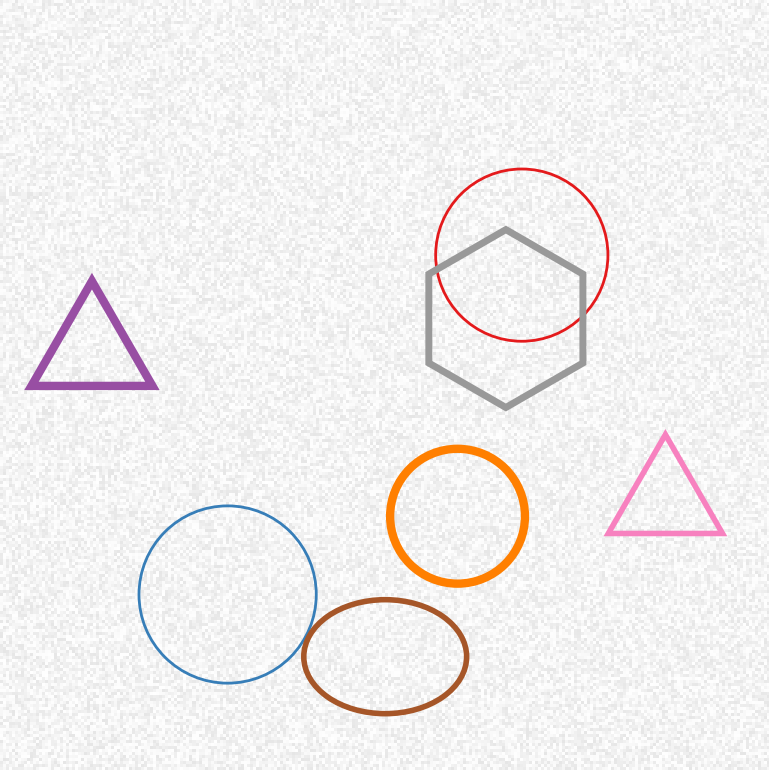[{"shape": "circle", "thickness": 1, "radius": 0.56, "center": [0.678, 0.669]}, {"shape": "circle", "thickness": 1, "radius": 0.58, "center": [0.296, 0.228]}, {"shape": "triangle", "thickness": 3, "radius": 0.45, "center": [0.119, 0.544]}, {"shape": "circle", "thickness": 3, "radius": 0.44, "center": [0.594, 0.33]}, {"shape": "oval", "thickness": 2, "radius": 0.53, "center": [0.5, 0.147]}, {"shape": "triangle", "thickness": 2, "radius": 0.43, "center": [0.864, 0.35]}, {"shape": "hexagon", "thickness": 2.5, "radius": 0.58, "center": [0.657, 0.586]}]